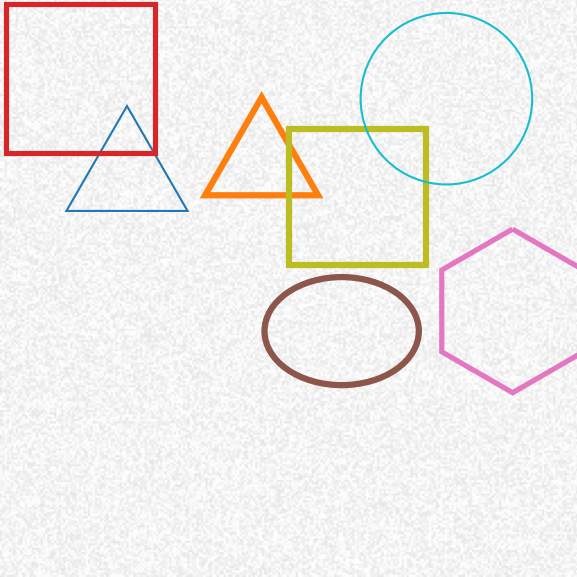[{"shape": "triangle", "thickness": 1, "radius": 0.61, "center": [0.22, 0.694]}, {"shape": "triangle", "thickness": 3, "radius": 0.57, "center": [0.453, 0.718]}, {"shape": "square", "thickness": 2.5, "radius": 0.65, "center": [0.139, 0.863]}, {"shape": "oval", "thickness": 3, "radius": 0.67, "center": [0.592, 0.426]}, {"shape": "hexagon", "thickness": 2.5, "radius": 0.71, "center": [0.888, 0.461]}, {"shape": "square", "thickness": 3, "radius": 0.59, "center": [0.619, 0.658]}, {"shape": "circle", "thickness": 1, "radius": 0.74, "center": [0.773, 0.828]}]